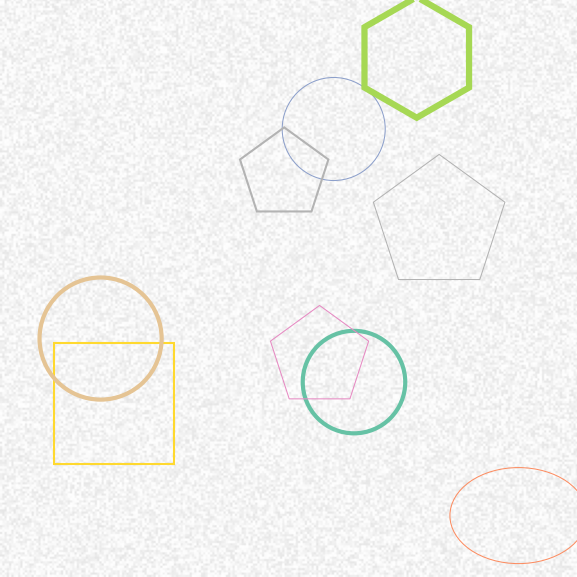[{"shape": "circle", "thickness": 2, "radius": 0.44, "center": [0.613, 0.338]}, {"shape": "oval", "thickness": 0.5, "radius": 0.59, "center": [0.898, 0.106]}, {"shape": "circle", "thickness": 0.5, "radius": 0.45, "center": [0.578, 0.776]}, {"shape": "pentagon", "thickness": 0.5, "radius": 0.45, "center": [0.553, 0.381]}, {"shape": "hexagon", "thickness": 3, "radius": 0.52, "center": [0.722, 0.9]}, {"shape": "square", "thickness": 1, "radius": 0.52, "center": [0.197, 0.3]}, {"shape": "circle", "thickness": 2, "radius": 0.53, "center": [0.174, 0.413]}, {"shape": "pentagon", "thickness": 0.5, "radius": 0.6, "center": [0.76, 0.612]}, {"shape": "pentagon", "thickness": 1, "radius": 0.4, "center": [0.492, 0.698]}]